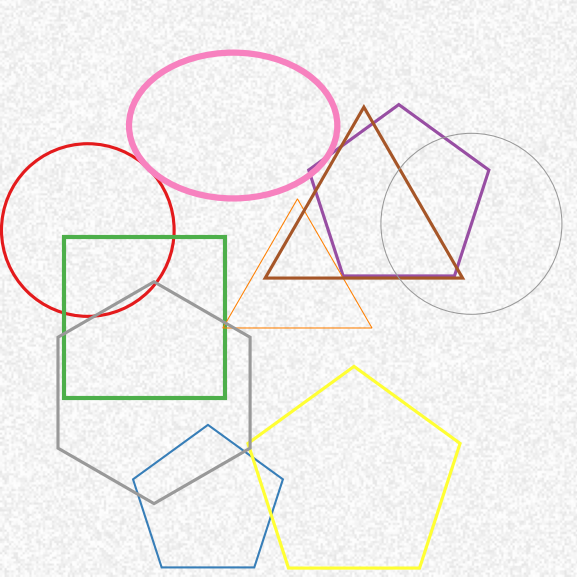[{"shape": "circle", "thickness": 1.5, "radius": 0.75, "center": [0.152, 0.601]}, {"shape": "pentagon", "thickness": 1, "radius": 0.68, "center": [0.36, 0.127]}, {"shape": "square", "thickness": 2, "radius": 0.7, "center": [0.25, 0.449]}, {"shape": "pentagon", "thickness": 1.5, "radius": 0.82, "center": [0.691, 0.654]}, {"shape": "triangle", "thickness": 0.5, "radius": 0.75, "center": [0.515, 0.506]}, {"shape": "pentagon", "thickness": 1.5, "radius": 0.97, "center": [0.613, 0.172]}, {"shape": "triangle", "thickness": 1.5, "radius": 0.99, "center": [0.63, 0.616]}, {"shape": "oval", "thickness": 3, "radius": 0.9, "center": [0.404, 0.782]}, {"shape": "circle", "thickness": 0.5, "radius": 0.78, "center": [0.816, 0.612]}, {"shape": "hexagon", "thickness": 1.5, "radius": 0.96, "center": [0.267, 0.319]}]